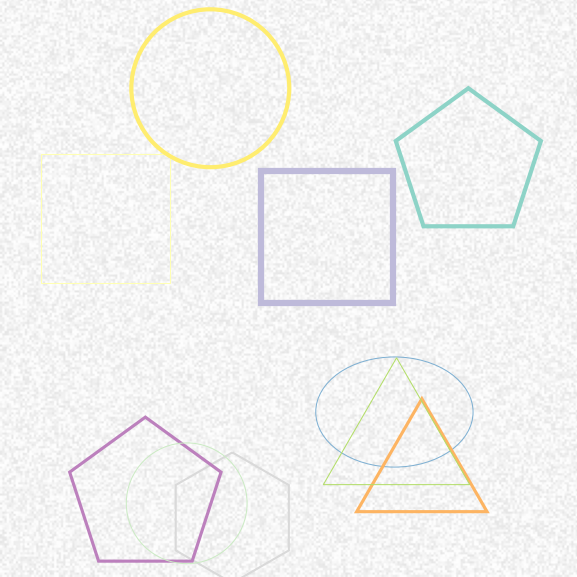[{"shape": "pentagon", "thickness": 2, "radius": 0.66, "center": [0.811, 0.714]}, {"shape": "square", "thickness": 0.5, "radius": 0.56, "center": [0.182, 0.621]}, {"shape": "square", "thickness": 3, "radius": 0.57, "center": [0.566, 0.589]}, {"shape": "oval", "thickness": 0.5, "radius": 0.68, "center": [0.683, 0.286]}, {"shape": "triangle", "thickness": 1.5, "radius": 0.65, "center": [0.73, 0.178]}, {"shape": "triangle", "thickness": 0.5, "radius": 0.73, "center": [0.687, 0.233]}, {"shape": "hexagon", "thickness": 1, "radius": 0.57, "center": [0.402, 0.103]}, {"shape": "pentagon", "thickness": 1.5, "radius": 0.69, "center": [0.252, 0.139]}, {"shape": "circle", "thickness": 0.5, "radius": 0.52, "center": [0.323, 0.128]}, {"shape": "circle", "thickness": 2, "radius": 0.68, "center": [0.364, 0.846]}]